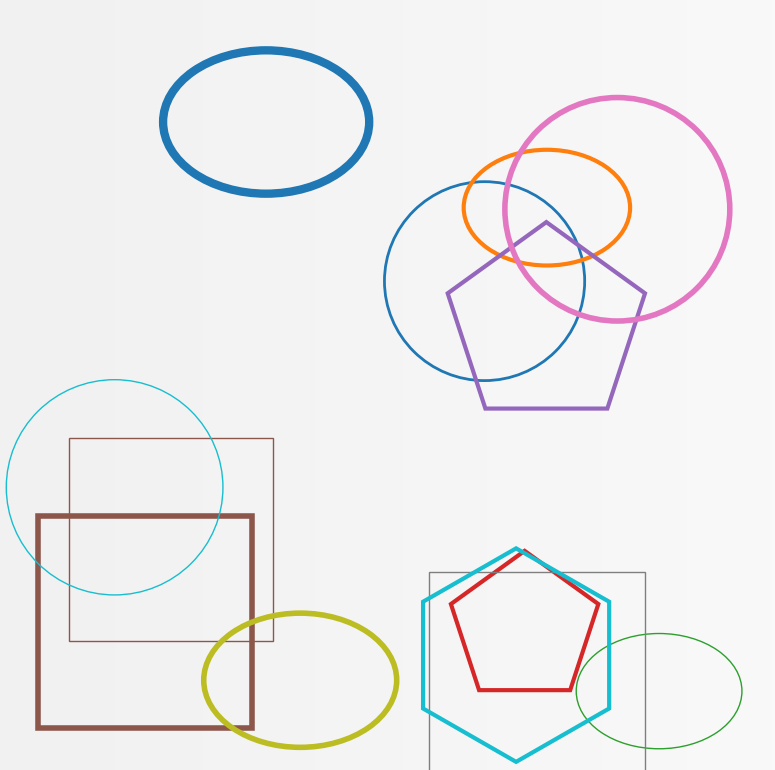[{"shape": "circle", "thickness": 1, "radius": 0.65, "center": [0.625, 0.635]}, {"shape": "oval", "thickness": 3, "radius": 0.66, "center": [0.343, 0.842]}, {"shape": "oval", "thickness": 1.5, "radius": 0.54, "center": [0.706, 0.73]}, {"shape": "oval", "thickness": 0.5, "radius": 0.53, "center": [0.85, 0.102]}, {"shape": "pentagon", "thickness": 1.5, "radius": 0.5, "center": [0.677, 0.185]}, {"shape": "pentagon", "thickness": 1.5, "radius": 0.67, "center": [0.705, 0.578]}, {"shape": "square", "thickness": 2, "radius": 0.69, "center": [0.187, 0.193]}, {"shape": "square", "thickness": 0.5, "radius": 0.66, "center": [0.221, 0.3]}, {"shape": "circle", "thickness": 2, "radius": 0.73, "center": [0.797, 0.728]}, {"shape": "square", "thickness": 0.5, "radius": 0.7, "center": [0.693, 0.118]}, {"shape": "oval", "thickness": 2, "radius": 0.62, "center": [0.387, 0.117]}, {"shape": "hexagon", "thickness": 1.5, "radius": 0.69, "center": [0.666, 0.149]}, {"shape": "circle", "thickness": 0.5, "radius": 0.7, "center": [0.148, 0.367]}]